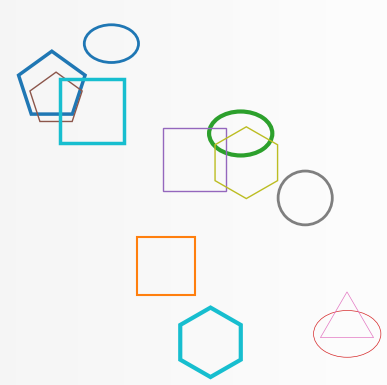[{"shape": "pentagon", "thickness": 2.5, "radius": 0.45, "center": [0.134, 0.777]}, {"shape": "oval", "thickness": 2, "radius": 0.35, "center": [0.287, 0.887]}, {"shape": "square", "thickness": 1.5, "radius": 0.38, "center": [0.429, 0.309]}, {"shape": "oval", "thickness": 3, "radius": 0.41, "center": [0.621, 0.653]}, {"shape": "oval", "thickness": 0.5, "radius": 0.43, "center": [0.896, 0.133]}, {"shape": "square", "thickness": 1, "radius": 0.4, "center": [0.503, 0.586]}, {"shape": "pentagon", "thickness": 1, "radius": 0.35, "center": [0.145, 0.742]}, {"shape": "triangle", "thickness": 0.5, "radius": 0.4, "center": [0.895, 0.163]}, {"shape": "circle", "thickness": 2, "radius": 0.35, "center": [0.788, 0.486]}, {"shape": "hexagon", "thickness": 1, "radius": 0.47, "center": [0.636, 0.577]}, {"shape": "hexagon", "thickness": 3, "radius": 0.45, "center": [0.543, 0.111]}, {"shape": "square", "thickness": 2.5, "radius": 0.41, "center": [0.237, 0.711]}]